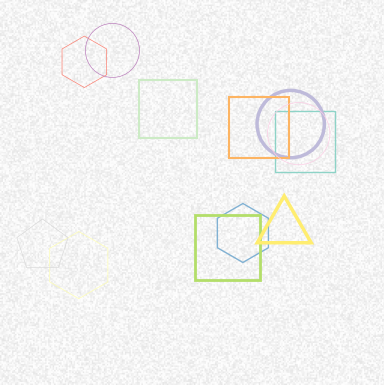[{"shape": "square", "thickness": 1, "radius": 0.39, "center": [0.793, 0.633]}, {"shape": "hexagon", "thickness": 0.5, "radius": 0.44, "center": [0.205, 0.311]}, {"shape": "circle", "thickness": 2.5, "radius": 0.44, "center": [0.755, 0.678]}, {"shape": "hexagon", "thickness": 0.5, "radius": 0.33, "center": [0.219, 0.839]}, {"shape": "hexagon", "thickness": 1, "radius": 0.38, "center": [0.631, 0.395]}, {"shape": "square", "thickness": 1.5, "radius": 0.39, "center": [0.672, 0.669]}, {"shape": "square", "thickness": 2, "radius": 0.42, "center": [0.591, 0.357]}, {"shape": "circle", "thickness": 0.5, "radius": 0.4, "center": [0.776, 0.653]}, {"shape": "pentagon", "thickness": 0.5, "radius": 0.35, "center": [0.11, 0.361]}, {"shape": "circle", "thickness": 0.5, "radius": 0.35, "center": [0.292, 0.869]}, {"shape": "square", "thickness": 1.5, "radius": 0.38, "center": [0.436, 0.716]}, {"shape": "triangle", "thickness": 2.5, "radius": 0.4, "center": [0.738, 0.41]}]